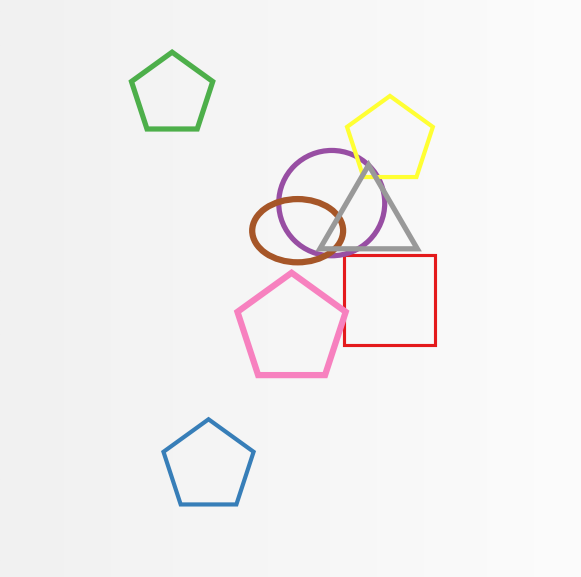[{"shape": "square", "thickness": 1.5, "radius": 0.39, "center": [0.67, 0.479]}, {"shape": "pentagon", "thickness": 2, "radius": 0.41, "center": [0.359, 0.192]}, {"shape": "pentagon", "thickness": 2.5, "radius": 0.37, "center": [0.296, 0.835]}, {"shape": "circle", "thickness": 2.5, "radius": 0.46, "center": [0.571, 0.647]}, {"shape": "pentagon", "thickness": 2, "radius": 0.39, "center": [0.671, 0.755]}, {"shape": "oval", "thickness": 3, "radius": 0.39, "center": [0.512, 0.6]}, {"shape": "pentagon", "thickness": 3, "radius": 0.49, "center": [0.502, 0.429]}, {"shape": "triangle", "thickness": 2.5, "radius": 0.48, "center": [0.634, 0.617]}]